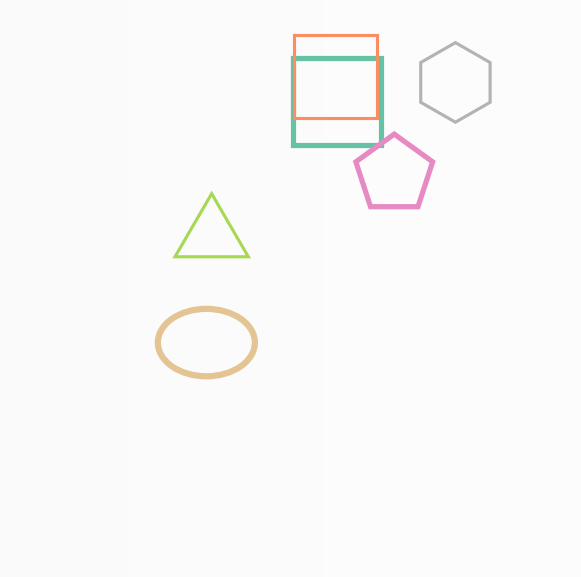[{"shape": "square", "thickness": 2.5, "radius": 0.38, "center": [0.58, 0.824]}, {"shape": "square", "thickness": 1.5, "radius": 0.36, "center": [0.577, 0.867]}, {"shape": "pentagon", "thickness": 2.5, "radius": 0.35, "center": [0.678, 0.697]}, {"shape": "triangle", "thickness": 1.5, "radius": 0.36, "center": [0.364, 0.591]}, {"shape": "oval", "thickness": 3, "radius": 0.42, "center": [0.355, 0.406]}, {"shape": "hexagon", "thickness": 1.5, "radius": 0.34, "center": [0.784, 0.856]}]